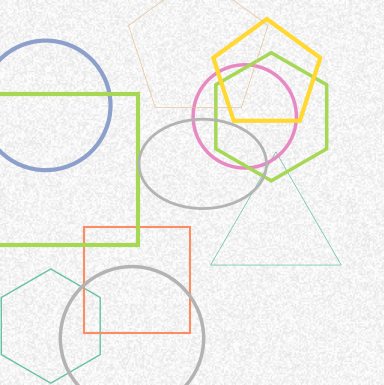[{"shape": "triangle", "thickness": 0.5, "radius": 0.98, "center": [0.717, 0.41]}, {"shape": "hexagon", "thickness": 1, "radius": 0.74, "center": [0.132, 0.153]}, {"shape": "square", "thickness": 1.5, "radius": 0.69, "center": [0.355, 0.272]}, {"shape": "circle", "thickness": 3, "radius": 0.84, "center": [0.119, 0.726]}, {"shape": "circle", "thickness": 2.5, "radius": 0.67, "center": [0.636, 0.698]}, {"shape": "square", "thickness": 3, "radius": 0.98, "center": [0.163, 0.56]}, {"shape": "hexagon", "thickness": 2.5, "radius": 0.83, "center": [0.705, 0.697]}, {"shape": "pentagon", "thickness": 3, "radius": 0.73, "center": [0.693, 0.805]}, {"shape": "pentagon", "thickness": 0.5, "radius": 0.95, "center": [0.515, 0.875]}, {"shape": "oval", "thickness": 2, "radius": 0.83, "center": [0.526, 0.574]}, {"shape": "circle", "thickness": 2.5, "radius": 0.93, "center": [0.343, 0.121]}]